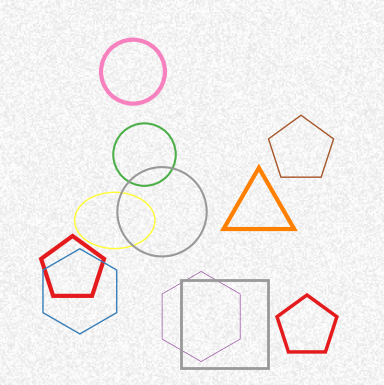[{"shape": "pentagon", "thickness": 2.5, "radius": 0.41, "center": [0.797, 0.152]}, {"shape": "pentagon", "thickness": 3, "radius": 0.43, "center": [0.189, 0.301]}, {"shape": "hexagon", "thickness": 1, "radius": 0.55, "center": [0.207, 0.243]}, {"shape": "circle", "thickness": 1.5, "radius": 0.41, "center": [0.375, 0.598]}, {"shape": "hexagon", "thickness": 0.5, "radius": 0.59, "center": [0.522, 0.178]}, {"shape": "triangle", "thickness": 3, "radius": 0.53, "center": [0.672, 0.458]}, {"shape": "oval", "thickness": 1, "radius": 0.52, "center": [0.298, 0.427]}, {"shape": "pentagon", "thickness": 1, "radius": 0.44, "center": [0.782, 0.612]}, {"shape": "circle", "thickness": 3, "radius": 0.41, "center": [0.345, 0.814]}, {"shape": "square", "thickness": 2, "radius": 0.57, "center": [0.584, 0.158]}, {"shape": "circle", "thickness": 1.5, "radius": 0.58, "center": [0.421, 0.45]}]